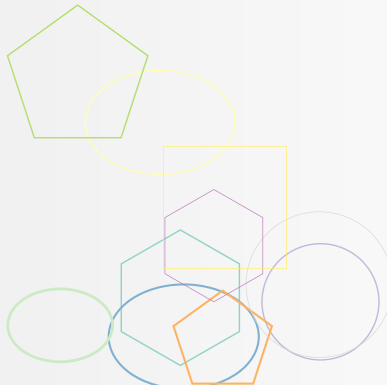[{"shape": "hexagon", "thickness": 1, "radius": 0.88, "center": [0.465, 0.227]}, {"shape": "oval", "thickness": 1, "radius": 0.97, "center": [0.413, 0.682]}, {"shape": "circle", "thickness": 1, "radius": 0.75, "center": [0.827, 0.216]}, {"shape": "oval", "thickness": 1.5, "radius": 0.97, "center": [0.474, 0.126]}, {"shape": "pentagon", "thickness": 1.5, "radius": 0.67, "center": [0.575, 0.112]}, {"shape": "pentagon", "thickness": 1, "radius": 0.95, "center": [0.2, 0.796]}, {"shape": "circle", "thickness": 0.5, "radius": 0.95, "center": [0.824, 0.261]}, {"shape": "hexagon", "thickness": 0.5, "radius": 0.73, "center": [0.552, 0.362]}, {"shape": "oval", "thickness": 2, "radius": 0.68, "center": [0.155, 0.155]}, {"shape": "square", "thickness": 0.5, "radius": 0.79, "center": [0.58, 0.463]}]